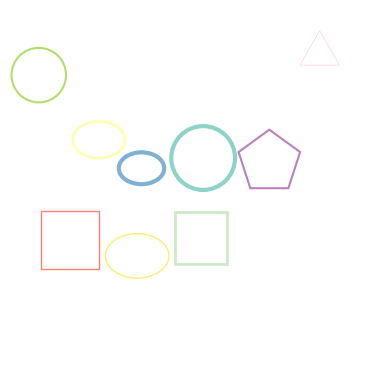[{"shape": "circle", "thickness": 3, "radius": 0.41, "center": [0.528, 0.59]}, {"shape": "oval", "thickness": 2, "radius": 0.34, "center": [0.257, 0.637]}, {"shape": "square", "thickness": 1, "radius": 0.38, "center": [0.181, 0.377]}, {"shape": "oval", "thickness": 3, "radius": 0.3, "center": [0.368, 0.563]}, {"shape": "circle", "thickness": 1.5, "radius": 0.35, "center": [0.101, 0.805]}, {"shape": "triangle", "thickness": 0.5, "radius": 0.3, "center": [0.83, 0.861]}, {"shape": "pentagon", "thickness": 1.5, "radius": 0.42, "center": [0.7, 0.579]}, {"shape": "square", "thickness": 2, "radius": 0.34, "center": [0.523, 0.381]}, {"shape": "oval", "thickness": 1, "radius": 0.41, "center": [0.356, 0.335]}]